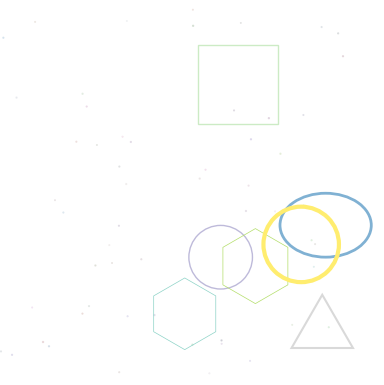[{"shape": "hexagon", "thickness": 0.5, "radius": 0.47, "center": [0.48, 0.185]}, {"shape": "circle", "thickness": 1, "radius": 0.41, "center": [0.573, 0.332]}, {"shape": "oval", "thickness": 2, "radius": 0.59, "center": [0.846, 0.415]}, {"shape": "hexagon", "thickness": 0.5, "radius": 0.49, "center": [0.663, 0.309]}, {"shape": "triangle", "thickness": 1.5, "radius": 0.46, "center": [0.837, 0.142]}, {"shape": "square", "thickness": 1, "radius": 0.52, "center": [0.618, 0.781]}, {"shape": "circle", "thickness": 3, "radius": 0.49, "center": [0.782, 0.365]}]